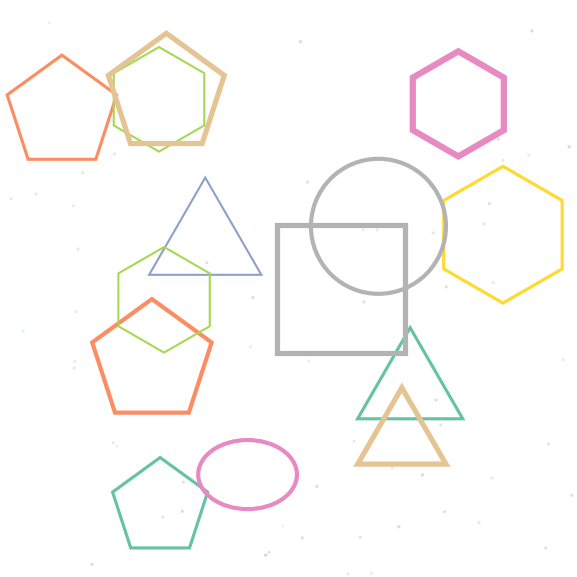[{"shape": "triangle", "thickness": 1.5, "radius": 0.53, "center": [0.71, 0.327]}, {"shape": "pentagon", "thickness": 1.5, "radius": 0.43, "center": [0.277, 0.12]}, {"shape": "pentagon", "thickness": 2, "radius": 0.54, "center": [0.263, 0.373]}, {"shape": "pentagon", "thickness": 1.5, "radius": 0.5, "center": [0.107, 0.804]}, {"shape": "triangle", "thickness": 1, "radius": 0.56, "center": [0.355, 0.579]}, {"shape": "hexagon", "thickness": 3, "radius": 0.45, "center": [0.794, 0.819]}, {"shape": "oval", "thickness": 2, "radius": 0.43, "center": [0.429, 0.177]}, {"shape": "hexagon", "thickness": 1, "radius": 0.45, "center": [0.275, 0.827]}, {"shape": "hexagon", "thickness": 1, "radius": 0.46, "center": [0.284, 0.48]}, {"shape": "hexagon", "thickness": 1.5, "radius": 0.59, "center": [0.871, 0.593]}, {"shape": "pentagon", "thickness": 2.5, "radius": 0.53, "center": [0.288, 0.836]}, {"shape": "triangle", "thickness": 2.5, "radius": 0.44, "center": [0.696, 0.24]}, {"shape": "circle", "thickness": 2, "radius": 0.58, "center": [0.655, 0.607]}, {"shape": "square", "thickness": 2.5, "radius": 0.56, "center": [0.591, 0.498]}]